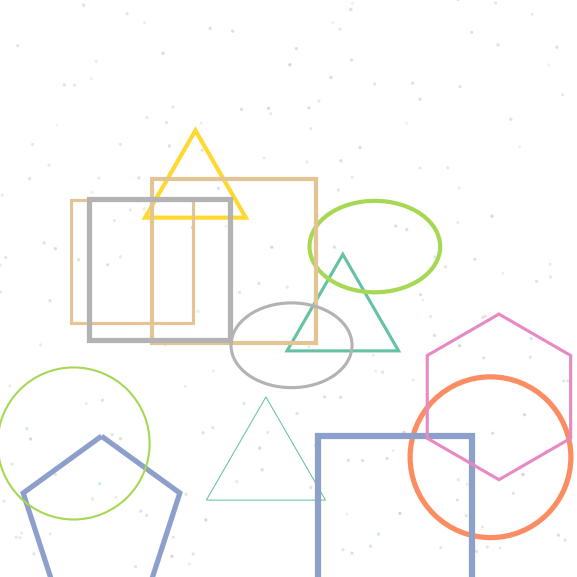[{"shape": "triangle", "thickness": 1.5, "radius": 0.56, "center": [0.594, 0.447]}, {"shape": "triangle", "thickness": 0.5, "radius": 0.6, "center": [0.46, 0.193]}, {"shape": "circle", "thickness": 2.5, "radius": 0.7, "center": [0.849, 0.207]}, {"shape": "square", "thickness": 3, "radius": 0.67, "center": [0.684, 0.111]}, {"shape": "pentagon", "thickness": 2.5, "radius": 0.71, "center": [0.176, 0.101]}, {"shape": "hexagon", "thickness": 1.5, "radius": 0.72, "center": [0.864, 0.312]}, {"shape": "circle", "thickness": 1, "radius": 0.66, "center": [0.127, 0.231]}, {"shape": "oval", "thickness": 2, "radius": 0.57, "center": [0.649, 0.572]}, {"shape": "triangle", "thickness": 2, "radius": 0.5, "center": [0.338, 0.673]}, {"shape": "square", "thickness": 2, "radius": 0.71, "center": [0.405, 0.547]}, {"shape": "square", "thickness": 1.5, "radius": 0.53, "center": [0.229, 0.546]}, {"shape": "square", "thickness": 2.5, "radius": 0.61, "center": [0.276, 0.533]}, {"shape": "oval", "thickness": 1.5, "radius": 0.52, "center": [0.505, 0.401]}]